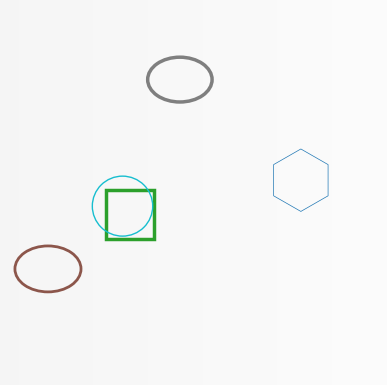[{"shape": "hexagon", "thickness": 0.5, "radius": 0.41, "center": [0.776, 0.532]}, {"shape": "square", "thickness": 2.5, "radius": 0.32, "center": [0.336, 0.442]}, {"shape": "oval", "thickness": 2, "radius": 0.43, "center": [0.124, 0.302]}, {"shape": "oval", "thickness": 2.5, "radius": 0.42, "center": [0.464, 0.793]}, {"shape": "circle", "thickness": 1, "radius": 0.39, "center": [0.316, 0.465]}]